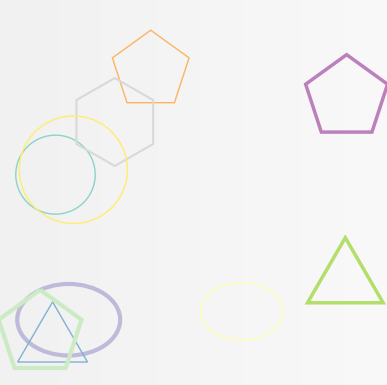[{"shape": "circle", "thickness": 1, "radius": 0.51, "center": [0.143, 0.546]}, {"shape": "oval", "thickness": 1, "radius": 0.53, "center": [0.624, 0.192]}, {"shape": "oval", "thickness": 3, "radius": 0.66, "center": [0.177, 0.169]}, {"shape": "triangle", "thickness": 1, "radius": 0.52, "center": [0.136, 0.112]}, {"shape": "pentagon", "thickness": 1, "radius": 0.52, "center": [0.389, 0.817]}, {"shape": "triangle", "thickness": 2.5, "radius": 0.56, "center": [0.891, 0.27]}, {"shape": "hexagon", "thickness": 1.5, "radius": 0.57, "center": [0.296, 0.683]}, {"shape": "pentagon", "thickness": 2.5, "radius": 0.56, "center": [0.895, 0.747]}, {"shape": "pentagon", "thickness": 3, "radius": 0.56, "center": [0.104, 0.135]}, {"shape": "circle", "thickness": 1, "radius": 0.7, "center": [0.189, 0.559]}]